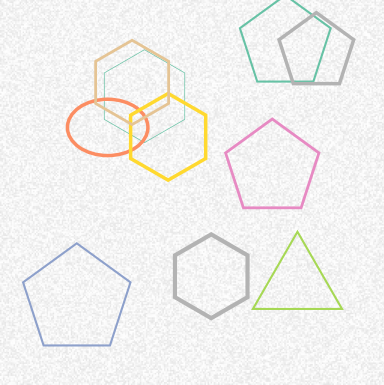[{"shape": "hexagon", "thickness": 0.5, "radius": 0.6, "center": [0.375, 0.75]}, {"shape": "pentagon", "thickness": 1.5, "radius": 0.62, "center": [0.741, 0.888]}, {"shape": "oval", "thickness": 2.5, "radius": 0.52, "center": [0.28, 0.669]}, {"shape": "pentagon", "thickness": 1.5, "radius": 0.73, "center": [0.199, 0.221]}, {"shape": "pentagon", "thickness": 2, "radius": 0.64, "center": [0.707, 0.563]}, {"shape": "triangle", "thickness": 1.5, "radius": 0.67, "center": [0.773, 0.264]}, {"shape": "hexagon", "thickness": 2.5, "radius": 0.56, "center": [0.437, 0.645]}, {"shape": "hexagon", "thickness": 2, "radius": 0.55, "center": [0.343, 0.786]}, {"shape": "hexagon", "thickness": 3, "radius": 0.54, "center": [0.549, 0.282]}, {"shape": "pentagon", "thickness": 2.5, "radius": 0.51, "center": [0.822, 0.865]}]